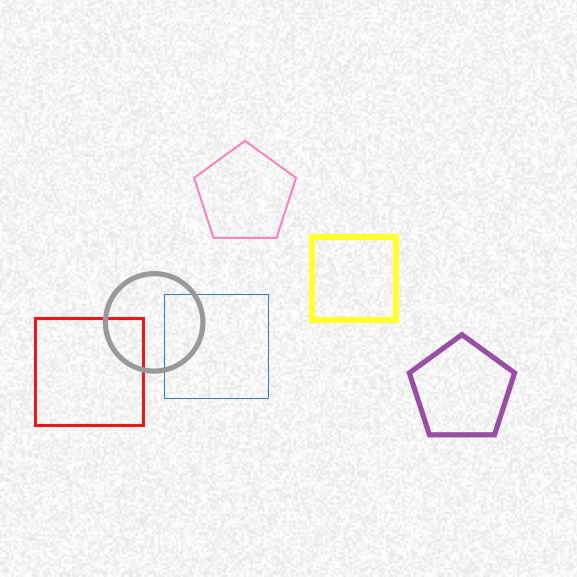[{"shape": "square", "thickness": 1.5, "radius": 0.46, "center": [0.154, 0.357]}, {"shape": "square", "thickness": 0.5, "radius": 0.45, "center": [0.374, 0.4]}, {"shape": "pentagon", "thickness": 2.5, "radius": 0.48, "center": [0.8, 0.324]}, {"shape": "square", "thickness": 3, "radius": 0.36, "center": [0.613, 0.517]}, {"shape": "pentagon", "thickness": 1, "radius": 0.46, "center": [0.424, 0.662]}, {"shape": "circle", "thickness": 2.5, "radius": 0.42, "center": [0.267, 0.441]}]